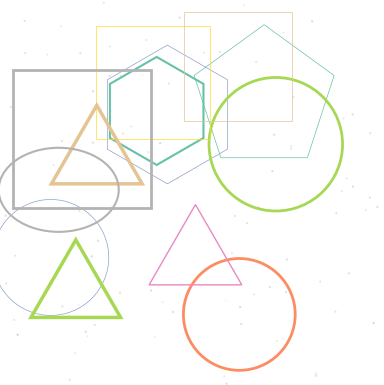[{"shape": "hexagon", "thickness": 1.5, "radius": 0.7, "center": [0.407, 0.712]}, {"shape": "pentagon", "thickness": 0.5, "radius": 0.96, "center": [0.686, 0.745]}, {"shape": "circle", "thickness": 2, "radius": 0.73, "center": [0.622, 0.183]}, {"shape": "circle", "thickness": 0.5, "radius": 0.75, "center": [0.132, 0.331]}, {"shape": "hexagon", "thickness": 0.5, "radius": 0.9, "center": [0.435, 0.703]}, {"shape": "triangle", "thickness": 1, "radius": 0.69, "center": [0.508, 0.33]}, {"shape": "triangle", "thickness": 2.5, "radius": 0.67, "center": [0.197, 0.243]}, {"shape": "circle", "thickness": 2, "radius": 0.87, "center": [0.716, 0.625]}, {"shape": "square", "thickness": 0.5, "radius": 0.73, "center": [0.397, 0.787]}, {"shape": "triangle", "thickness": 2.5, "radius": 0.68, "center": [0.251, 0.591]}, {"shape": "square", "thickness": 0.5, "radius": 0.71, "center": [0.618, 0.827]}, {"shape": "square", "thickness": 2, "radius": 0.9, "center": [0.213, 0.639]}, {"shape": "oval", "thickness": 1.5, "radius": 0.78, "center": [0.152, 0.507]}]